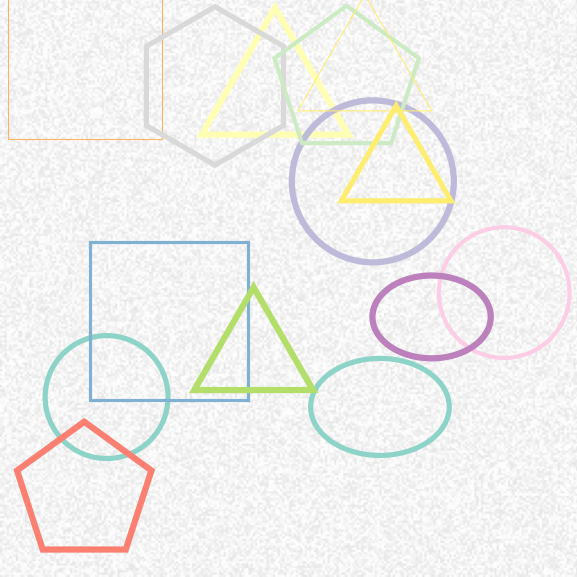[{"shape": "oval", "thickness": 2.5, "radius": 0.6, "center": [0.658, 0.295]}, {"shape": "circle", "thickness": 2.5, "radius": 0.53, "center": [0.185, 0.312]}, {"shape": "triangle", "thickness": 3, "radius": 0.73, "center": [0.476, 0.839]}, {"shape": "circle", "thickness": 3, "radius": 0.7, "center": [0.646, 0.685]}, {"shape": "pentagon", "thickness": 3, "radius": 0.61, "center": [0.146, 0.147]}, {"shape": "square", "thickness": 1.5, "radius": 0.69, "center": [0.293, 0.443]}, {"shape": "square", "thickness": 0.5, "radius": 0.67, "center": [0.147, 0.891]}, {"shape": "triangle", "thickness": 3, "radius": 0.59, "center": [0.439, 0.383]}, {"shape": "circle", "thickness": 2, "radius": 0.57, "center": [0.873, 0.492]}, {"shape": "hexagon", "thickness": 2.5, "radius": 0.69, "center": [0.372, 0.85]}, {"shape": "oval", "thickness": 3, "radius": 0.51, "center": [0.747, 0.45]}, {"shape": "pentagon", "thickness": 2, "radius": 0.66, "center": [0.6, 0.858]}, {"shape": "triangle", "thickness": 0.5, "radius": 0.67, "center": [0.632, 0.874]}, {"shape": "triangle", "thickness": 2.5, "radius": 0.55, "center": [0.686, 0.706]}]